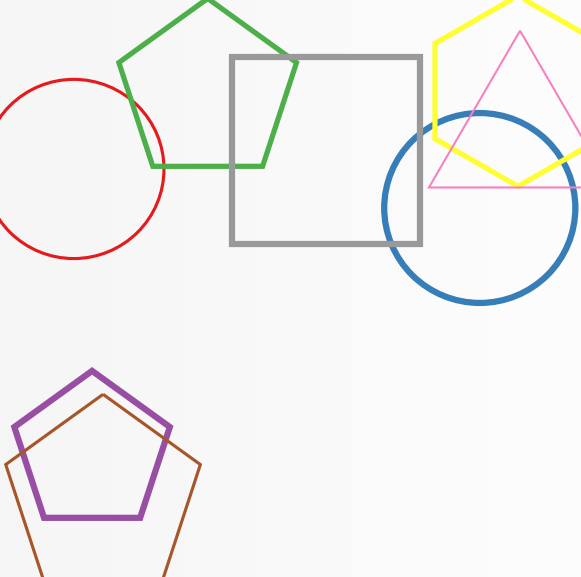[{"shape": "circle", "thickness": 1.5, "radius": 0.78, "center": [0.127, 0.707]}, {"shape": "circle", "thickness": 3, "radius": 0.82, "center": [0.825, 0.639]}, {"shape": "pentagon", "thickness": 2.5, "radius": 0.8, "center": [0.357, 0.841]}, {"shape": "pentagon", "thickness": 3, "radius": 0.7, "center": [0.158, 0.216]}, {"shape": "hexagon", "thickness": 2.5, "radius": 0.82, "center": [0.891, 0.841]}, {"shape": "pentagon", "thickness": 1.5, "radius": 0.88, "center": [0.177, 0.14]}, {"shape": "triangle", "thickness": 1, "radius": 0.9, "center": [0.895, 0.765]}, {"shape": "square", "thickness": 3, "radius": 0.81, "center": [0.561, 0.739]}]